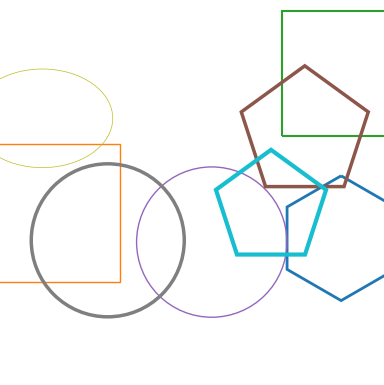[{"shape": "hexagon", "thickness": 2, "radius": 0.81, "center": [0.886, 0.381]}, {"shape": "square", "thickness": 1, "radius": 0.9, "center": [0.132, 0.447]}, {"shape": "square", "thickness": 1.5, "radius": 0.81, "center": [0.894, 0.809]}, {"shape": "circle", "thickness": 1, "radius": 0.98, "center": [0.55, 0.371]}, {"shape": "pentagon", "thickness": 2.5, "radius": 0.87, "center": [0.792, 0.656]}, {"shape": "circle", "thickness": 2.5, "radius": 0.99, "center": [0.28, 0.376]}, {"shape": "oval", "thickness": 0.5, "radius": 0.91, "center": [0.11, 0.693]}, {"shape": "pentagon", "thickness": 3, "radius": 0.75, "center": [0.704, 0.46]}]